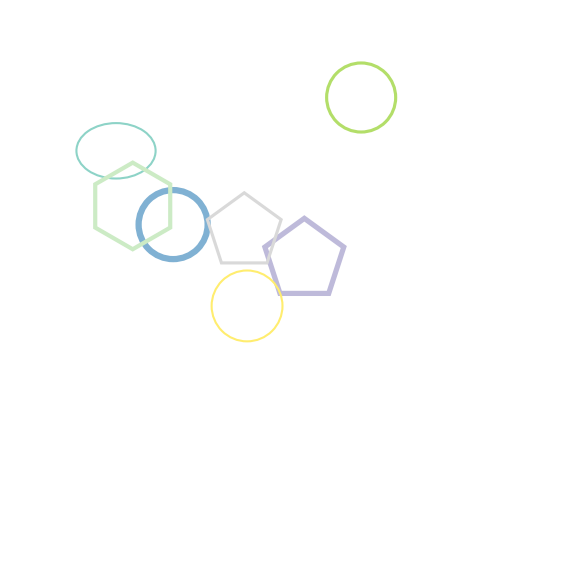[{"shape": "oval", "thickness": 1, "radius": 0.34, "center": [0.201, 0.738]}, {"shape": "pentagon", "thickness": 2.5, "radius": 0.36, "center": [0.527, 0.549]}, {"shape": "circle", "thickness": 3, "radius": 0.3, "center": [0.3, 0.61]}, {"shape": "circle", "thickness": 1.5, "radius": 0.3, "center": [0.625, 0.83]}, {"shape": "pentagon", "thickness": 1.5, "radius": 0.34, "center": [0.423, 0.598]}, {"shape": "hexagon", "thickness": 2, "radius": 0.37, "center": [0.23, 0.643]}, {"shape": "circle", "thickness": 1, "radius": 0.31, "center": [0.428, 0.469]}]